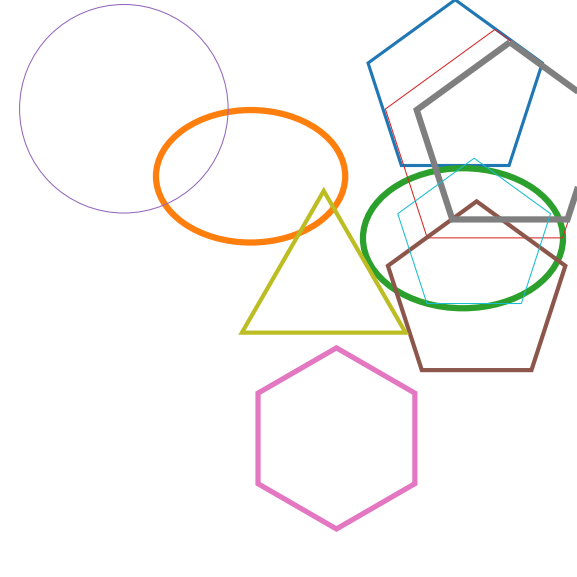[{"shape": "pentagon", "thickness": 1.5, "radius": 0.79, "center": [0.788, 0.841]}, {"shape": "oval", "thickness": 3, "radius": 0.82, "center": [0.434, 0.694]}, {"shape": "oval", "thickness": 3, "radius": 0.87, "center": [0.802, 0.587]}, {"shape": "pentagon", "thickness": 0.5, "radius": 1.0, "center": [0.857, 0.749]}, {"shape": "circle", "thickness": 0.5, "radius": 0.9, "center": [0.214, 0.811]}, {"shape": "pentagon", "thickness": 2, "radius": 0.81, "center": [0.825, 0.489]}, {"shape": "hexagon", "thickness": 2.5, "radius": 0.78, "center": [0.583, 0.24]}, {"shape": "pentagon", "thickness": 3, "radius": 0.85, "center": [0.883, 0.756]}, {"shape": "triangle", "thickness": 2, "radius": 0.82, "center": [0.561, 0.505]}, {"shape": "pentagon", "thickness": 0.5, "radius": 0.7, "center": [0.821, 0.586]}]